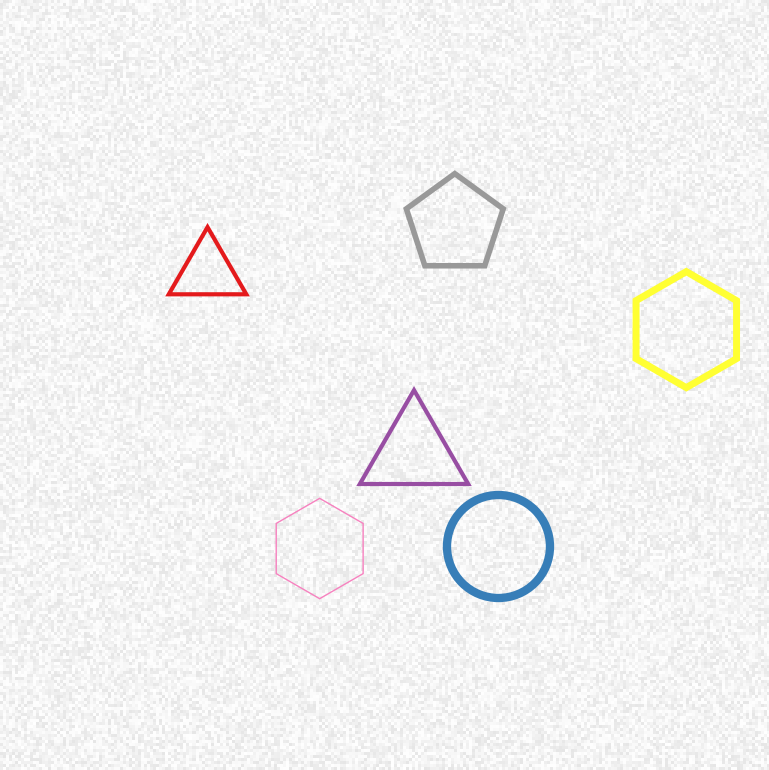[{"shape": "triangle", "thickness": 1.5, "radius": 0.29, "center": [0.27, 0.647]}, {"shape": "circle", "thickness": 3, "radius": 0.33, "center": [0.647, 0.29]}, {"shape": "triangle", "thickness": 1.5, "radius": 0.41, "center": [0.538, 0.412]}, {"shape": "hexagon", "thickness": 2.5, "radius": 0.38, "center": [0.891, 0.572]}, {"shape": "hexagon", "thickness": 0.5, "radius": 0.33, "center": [0.415, 0.288]}, {"shape": "pentagon", "thickness": 2, "radius": 0.33, "center": [0.591, 0.708]}]